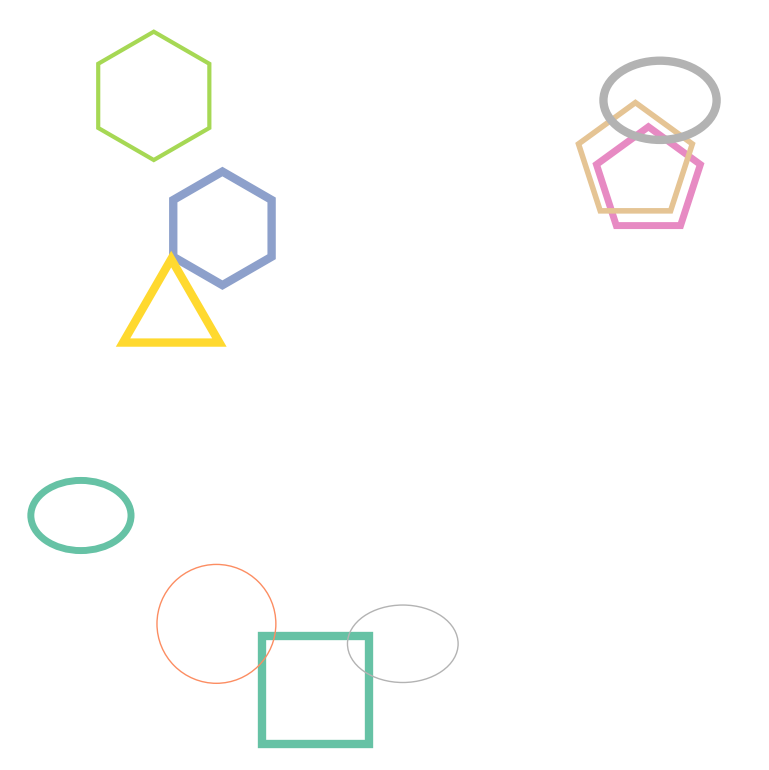[{"shape": "oval", "thickness": 2.5, "radius": 0.33, "center": [0.105, 0.331]}, {"shape": "square", "thickness": 3, "radius": 0.35, "center": [0.409, 0.104]}, {"shape": "circle", "thickness": 0.5, "radius": 0.39, "center": [0.281, 0.19]}, {"shape": "hexagon", "thickness": 3, "radius": 0.37, "center": [0.289, 0.703]}, {"shape": "pentagon", "thickness": 2.5, "radius": 0.35, "center": [0.842, 0.764]}, {"shape": "hexagon", "thickness": 1.5, "radius": 0.42, "center": [0.2, 0.876]}, {"shape": "triangle", "thickness": 3, "radius": 0.36, "center": [0.222, 0.591]}, {"shape": "pentagon", "thickness": 2, "radius": 0.39, "center": [0.825, 0.789]}, {"shape": "oval", "thickness": 3, "radius": 0.37, "center": [0.857, 0.87]}, {"shape": "oval", "thickness": 0.5, "radius": 0.36, "center": [0.523, 0.164]}]